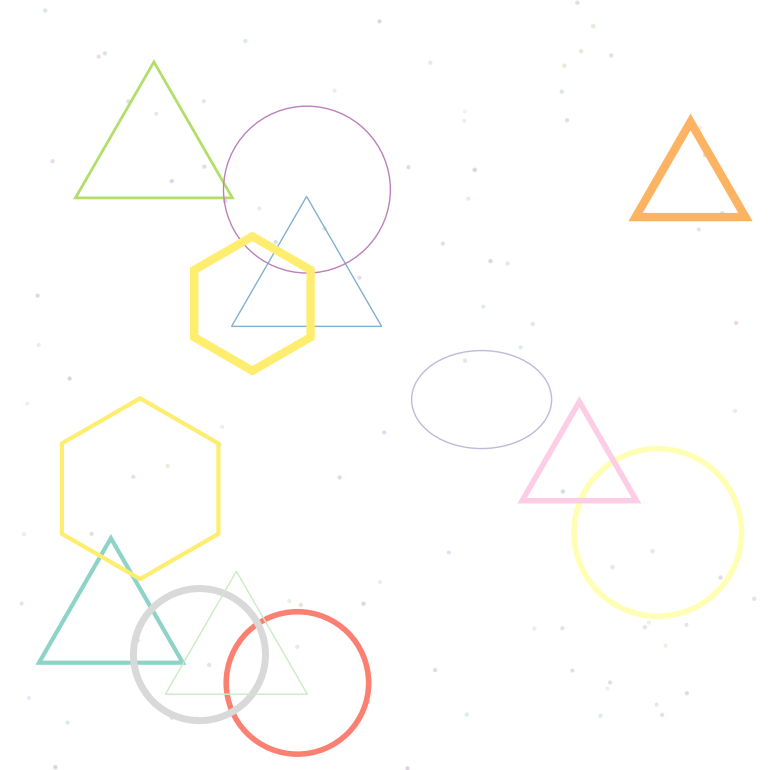[{"shape": "triangle", "thickness": 1.5, "radius": 0.54, "center": [0.144, 0.193]}, {"shape": "circle", "thickness": 2, "radius": 0.54, "center": [0.854, 0.308]}, {"shape": "oval", "thickness": 0.5, "radius": 0.45, "center": [0.625, 0.481]}, {"shape": "circle", "thickness": 2, "radius": 0.46, "center": [0.386, 0.113]}, {"shape": "triangle", "thickness": 0.5, "radius": 0.56, "center": [0.398, 0.632]}, {"shape": "triangle", "thickness": 3, "radius": 0.41, "center": [0.897, 0.759]}, {"shape": "triangle", "thickness": 1, "radius": 0.59, "center": [0.2, 0.802]}, {"shape": "triangle", "thickness": 2, "radius": 0.43, "center": [0.752, 0.393]}, {"shape": "circle", "thickness": 2.5, "radius": 0.43, "center": [0.259, 0.15]}, {"shape": "circle", "thickness": 0.5, "radius": 0.54, "center": [0.399, 0.754]}, {"shape": "triangle", "thickness": 0.5, "radius": 0.53, "center": [0.307, 0.152]}, {"shape": "hexagon", "thickness": 1.5, "radius": 0.59, "center": [0.182, 0.365]}, {"shape": "hexagon", "thickness": 3, "radius": 0.44, "center": [0.328, 0.606]}]